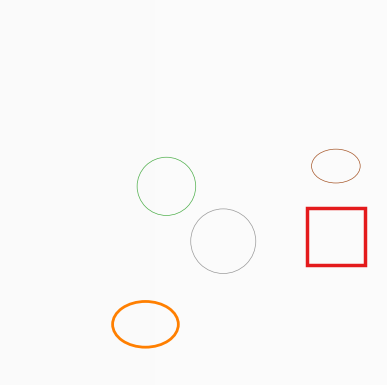[{"shape": "square", "thickness": 2.5, "radius": 0.37, "center": [0.868, 0.386]}, {"shape": "circle", "thickness": 0.5, "radius": 0.38, "center": [0.429, 0.516]}, {"shape": "oval", "thickness": 2, "radius": 0.42, "center": [0.375, 0.158]}, {"shape": "oval", "thickness": 0.5, "radius": 0.31, "center": [0.867, 0.569]}, {"shape": "circle", "thickness": 0.5, "radius": 0.42, "center": [0.576, 0.374]}]